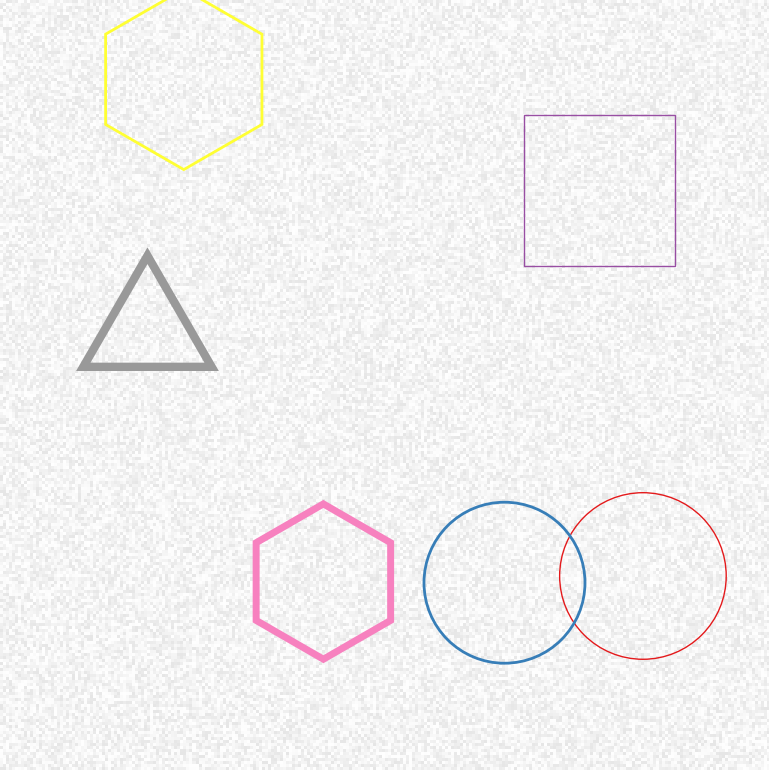[{"shape": "circle", "thickness": 0.5, "radius": 0.54, "center": [0.835, 0.252]}, {"shape": "circle", "thickness": 1, "radius": 0.52, "center": [0.655, 0.243]}, {"shape": "square", "thickness": 0.5, "radius": 0.49, "center": [0.779, 0.752]}, {"shape": "hexagon", "thickness": 1, "radius": 0.59, "center": [0.239, 0.897]}, {"shape": "hexagon", "thickness": 2.5, "radius": 0.5, "center": [0.42, 0.245]}, {"shape": "triangle", "thickness": 3, "radius": 0.48, "center": [0.192, 0.572]}]